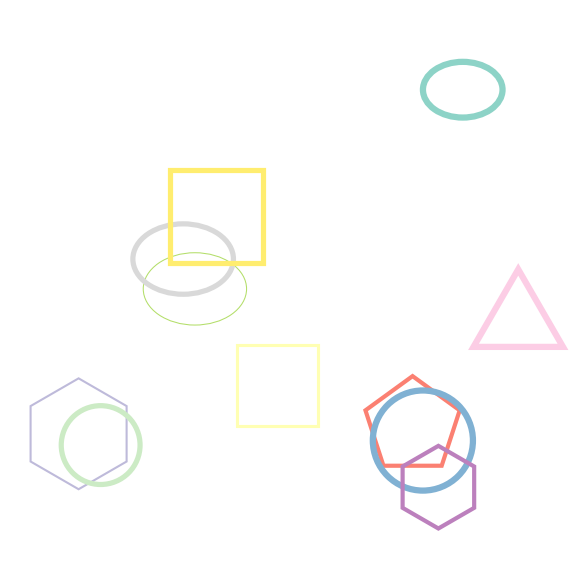[{"shape": "oval", "thickness": 3, "radius": 0.34, "center": [0.801, 0.844]}, {"shape": "square", "thickness": 1.5, "radius": 0.35, "center": [0.481, 0.331]}, {"shape": "hexagon", "thickness": 1, "radius": 0.48, "center": [0.136, 0.248]}, {"shape": "pentagon", "thickness": 2, "radius": 0.43, "center": [0.714, 0.262]}, {"shape": "circle", "thickness": 3, "radius": 0.43, "center": [0.732, 0.236]}, {"shape": "oval", "thickness": 0.5, "radius": 0.45, "center": [0.338, 0.499]}, {"shape": "triangle", "thickness": 3, "radius": 0.45, "center": [0.897, 0.443]}, {"shape": "oval", "thickness": 2.5, "radius": 0.44, "center": [0.317, 0.551]}, {"shape": "hexagon", "thickness": 2, "radius": 0.36, "center": [0.759, 0.156]}, {"shape": "circle", "thickness": 2.5, "radius": 0.34, "center": [0.174, 0.228]}, {"shape": "square", "thickness": 2.5, "radius": 0.4, "center": [0.375, 0.624]}]